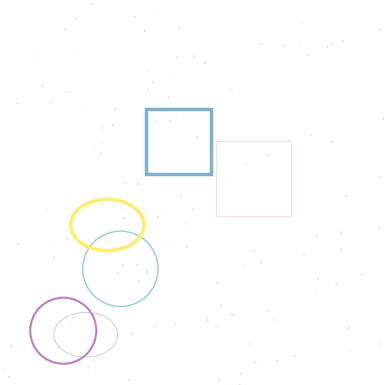[{"shape": "circle", "thickness": 1, "radius": 0.49, "center": [0.313, 0.302]}, {"shape": "oval", "thickness": 0.5, "radius": 0.41, "center": [0.223, 0.131]}, {"shape": "square", "thickness": 2.5, "radius": 0.42, "center": [0.465, 0.633]}, {"shape": "square", "thickness": 0.5, "radius": 0.49, "center": [0.658, 0.536]}, {"shape": "circle", "thickness": 1.5, "radius": 0.43, "center": [0.164, 0.141]}, {"shape": "oval", "thickness": 2.5, "radius": 0.48, "center": [0.279, 0.416]}]